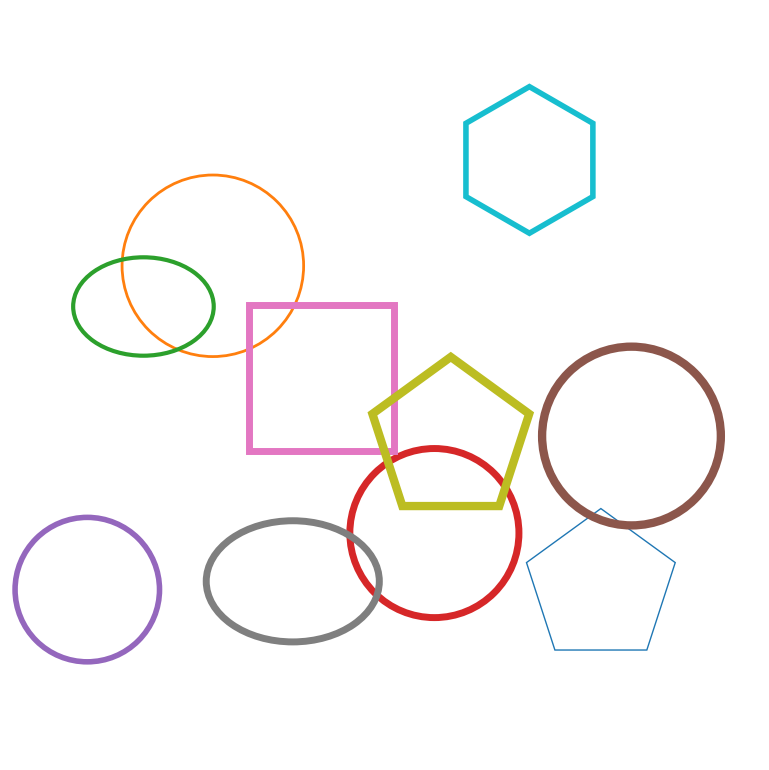[{"shape": "pentagon", "thickness": 0.5, "radius": 0.51, "center": [0.78, 0.238]}, {"shape": "circle", "thickness": 1, "radius": 0.59, "center": [0.276, 0.655]}, {"shape": "oval", "thickness": 1.5, "radius": 0.46, "center": [0.186, 0.602]}, {"shape": "circle", "thickness": 2.5, "radius": 0.55, "center": [0.564, 0.308]}, {"shape": "circle", "thickness": 2, "radius": 0.47, "center": [0.113, 0.234]}, {"shape": "circle", "thickness": 3, "radius": 0.58, "center": [0.82, 0.434]}, {"shape": "square", "thickness": 2.5, "radius": 0.47, "center": [0.417, 0.509]}, {"shape": "oval", "thickness": 2.5, "radius": 0.56, "center": [0.38, 0.245]}, {"shape": "pentagon", "thickness": 3, "radius": 0.54, "center": [0.585, 0.429]}, {"shape": "hexagon", "thickness": 2, "radius": 0.48, "center": [0.688, 0.792]}]